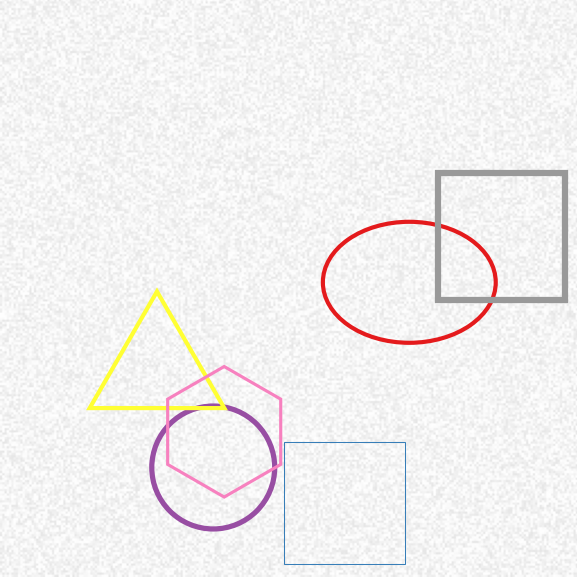[{"shape": "oval", "thickness": 2, "radius": 0.75, "center": [0.709, 0.51]}, {"shape": "square", "thickness": 0.5, "radius": 0.52, "center": [0.596, 0.128]}, {"shape": "circle", "thickness": 2.5, "radius": 0.53, "center": [0.369, 0.19]}, {"shape": "triangle", "thickness": 2, "radius": 0.67, "center": [0.272, 0.36]}, {"shape": "hexagon", "thickness": 1.5, "radius": 0.57, "center": [0.388, 0.251]}, {"shape": "square", "thickness": 3, "radius": 0.55, "center": [0.869, 0.59]}]